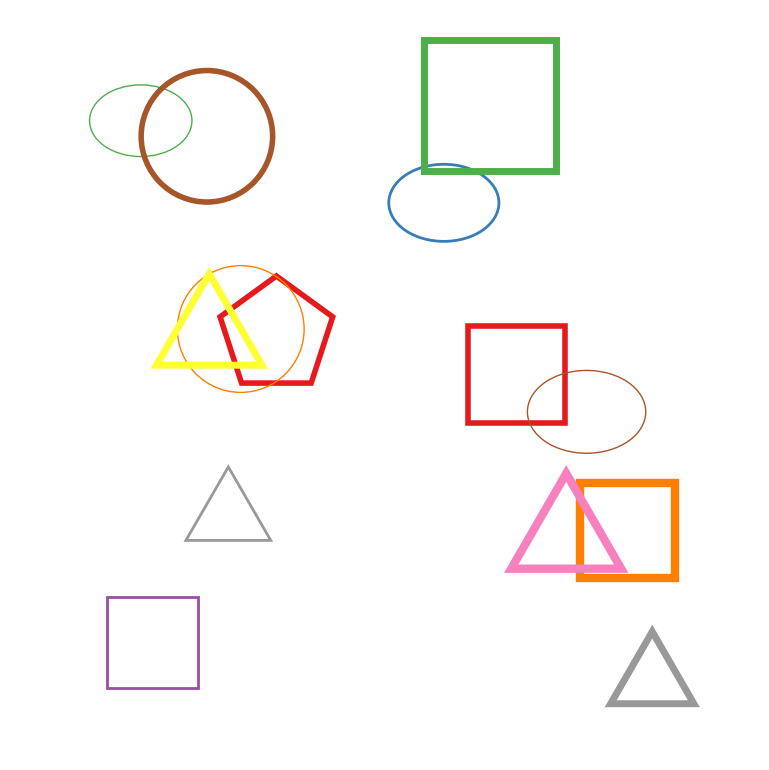[{"shape": "square", "thickness": 2, "radius": 0.31, "center": [0.671, 0.513]}, {"shape": "pentagon", "thickness": 2, "radius": 0.38, "center": [0.359, 0.565]}, {"shape": "oval", "thickness": 1, "radius": 0.36, "center": [0.576, 0.737]}, {"shape": "oval", "thickness": 0.5, "radius": 0.33, "center": [0.183, 0.843]}, {"shape": "square", "thickness": 2.5, "radius": 0.43, "center": [0.636, 0.863]}, {"shape": "square", "thickness": 1, "radius": 0.3, "center": [0.198, 0.166]}, {"shape": "circle", "thickness": 0.5, "radius": 0.41, "center": [0.313, 0.573]}, {"shape": "square", "thickness": 3, "radius": 0.31, "center": [0.815, 0.311]}, {"shape": "triangle", "thickness": 2.5, "radius": 0.4, "center": [0.272, 0.565]}, {"shape": "oval", "thickness": 0.5, "radius": 0.38, "center": [0.762, 0.465]}, {"shape": "circle", "thickness": 2, "radius": 0.43, "center": [0.269, 0.823]}, {"shape": "triangle", "thickness": 3, "radius": 0.41, "center": [0.735, 0.303]}, {"shape": "triangle", "thickness": 2.5, "radius": 0.31, "center": [0.847, 0.117]}, {"shape": "triangle", "thickness": 1, "radius": 0.32, "center": [0.297, 0.33]}]